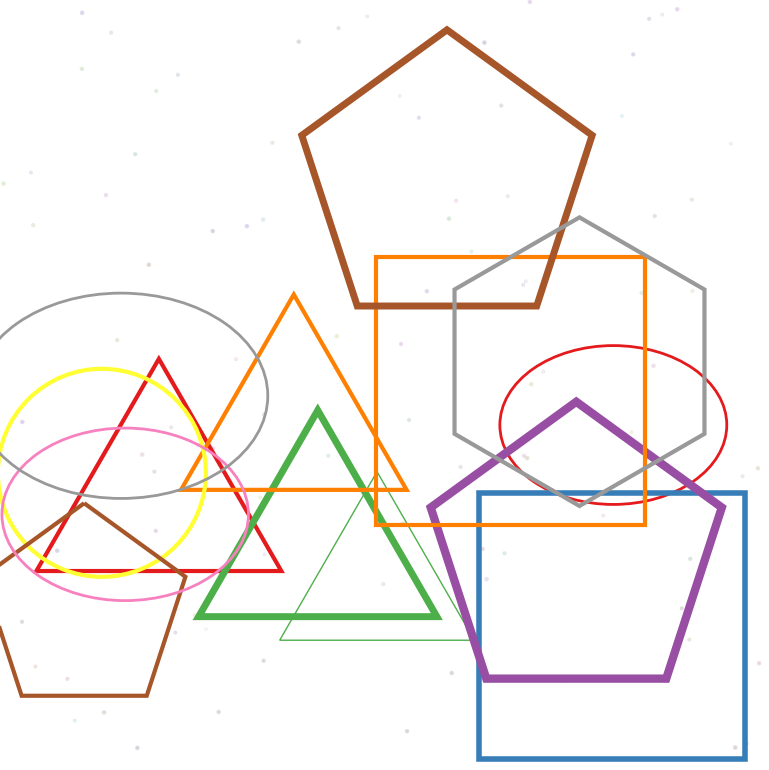[{"shape": "triangle", "thickness": 1.5, "radius": 0.92, "center": [0.206, 0.35]}, {"shape": "oval", "thickness": 1, "radius": 0.74, "center": [0.797, 0.448]}, {"shape": "square", "thickness": 2, "radius": 0.86, "center": [0.795, 0.187]}, {"shape": "triangle", "thickness": 0.5, "radius": 0.73, "center": [0.49, 0.242]}, {"shape": "triangle", "thickness": 2.5, "radius": 0.89, "center": [0.413, 0.288]}, {"shape": "pentagon", "thickness": 3, "radius": 0.99, "center": [0.748, 0.279]}, {"shape": "triangle", "thickness": 1.5, "radius": 0.85, "center": [0.382, 0.448]}, {"shape": "square", "thickness": 1.5, "radius": 0.87, "center": [0.663, 0.492]}, {"shape": "circle", "thickness": 1.5, "radius": 0.68, "center": [0.132, 0.386]}, {"shape": "pentagon", "thickness": 1.5, "radius": 0.69, "center": [0.109, 0.208]}, {"shape": "pentagon", "thickness": 2.5, "radius": 0.99, "center": [0.58, 0.763]}, {"shape": "oval", "thickness": 1, "radius": 0.8, "center": [0.163, 0.332]}, {"shape": "oval", "thickness": 1, "radius": 0.95, "center": [0.157, 0.486]}, {"shape": "hexagon", "thickness": 1.5, "radius": 0.94, "center": [0.753, 0.53]}]